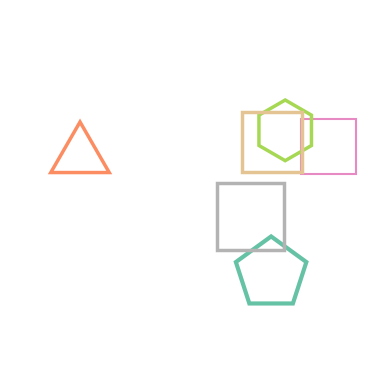[{"shape": "pentagon", "thickness": 3, "radius": 0.48, "center": [0.704, 0.29]}, {"shape": "triangle", "thickness": 2.5, "radius": 0.44, "center": [0.208, 0.596]}, {"shape": "square", "thickness": 1.5, "radius": 0.36, "center": [0.853, 0.619]}, {"shape": "hexagon", "thickness": 2.5, "radius": 0.39, "center": [0.741, 0.661]}, {"shape": "square", "thickness": 2.5, "radius": 0.39, "center": [0.706, 0.632]}, {"shape": "square", "thickness": 2.5, "radius": 0.44, "center": [0.65, 0.437]}]